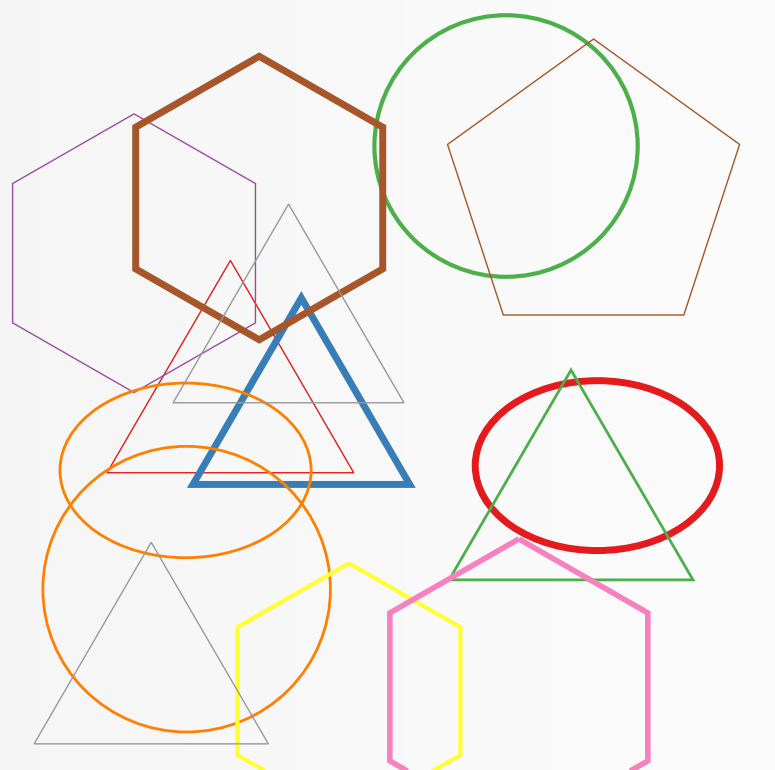[{"shape": "triangle", "thickness": 0.5, "radius": 0.92, "center": [0.297, 0.478]}, {"shape": "oval", "thickness": 2.5, "radius": 0.79, "center": [0.771, 0.395]}, {"shape": "triangle", "thickness": 2.5, "radius": 0.81, "center": [0.389, 0.452]}, {"shape": "circle", "thickness": 1.5, "radius": 0.85, "center": [0.653, 0.81]}, {"shape": "triangle", "thickness": 1, "radius": 0.91, "center": [0.737, 0.338]}, {"shape": "hexagon", "thickness": 0.5, "radius": 0.9, "center": [0.173, 0.671]}, {"shape": "oval", "thickness": 1, "radius": 0.81, "center": [0.239, 0.389]}, {"shape": "circle", "thickness": 1, "radius": 0.93, "center": [0.241, 0.235]}, {"shape": "hexagon", "thickness": 1.5, "radius": 0.83, "center": [0.45, 0.102]}, {"shape": "pentagon", "thickness": 0.5, "radius": 0.99, "center": [0.766, 0.751]}, {"shape": "hexagon", "thickness": 2.5, "radius": 0.92, "center": [0.334, 0.743]}, {"shape": "hexagon", "thickness": 2, "radius": 0.96, "center": [0.669, 0.108]}, {"shape": "triangle", "thickness": 0.5, "radius": 0.86, "center": [0.372, 0.563]}, {"shape": "triangle", "thickness": 0.5, "radius": 0.87, "center": [0.195, 0.121]}]